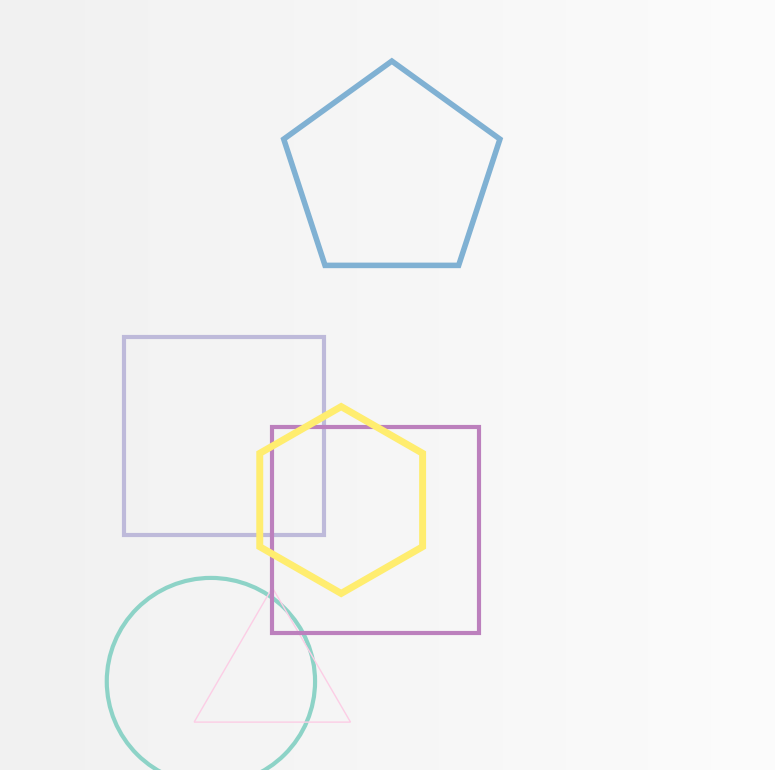[{"shape": "circle", "thickness": 1.5, "radius": 0.67, "center": [0.272, 0.115]}, {"shape": "square", "thickness": 1.5, "radius": 0.64, "center": [0.289, 0.434]}, {"shape": "pentagon", "thickness": 2, "radius": 0.73, "center": [0.506, 0.774]}, {"shape": "triangle", "thickness": 0.5, "radius": 0.58, "center": [0.351, 0.12]}, {"shape": "square", "thickness": 1.5, "radius": 0.67, "center": [0.485, 0.312]}, {"shape": "hexagon", "thickness": 2.5, "radius": 0.61, "center": [0.44, 0.351]}]